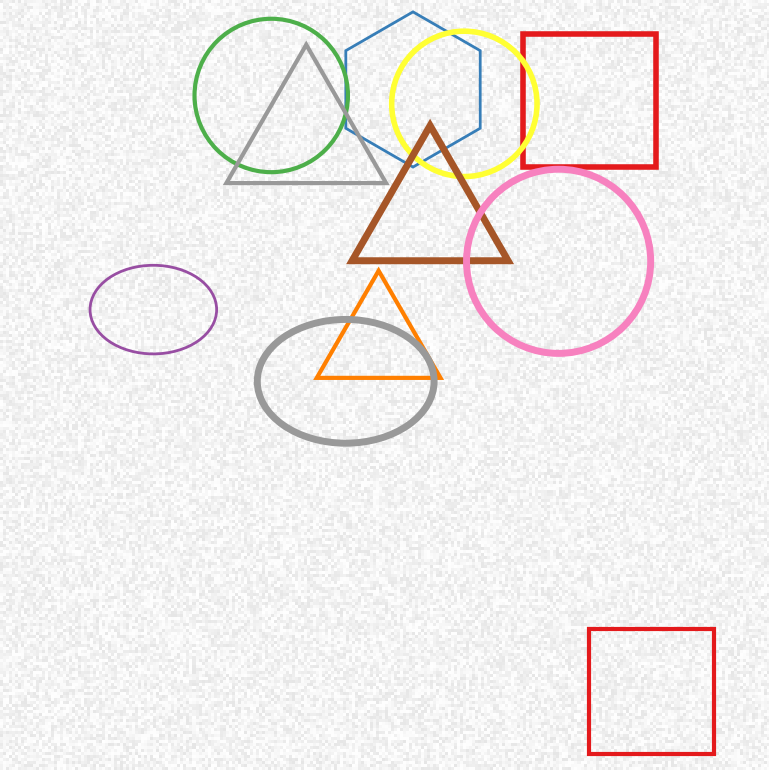[{"shape": "square", "thickness": 2, "radius": 0.43, "center": [0.765, 0.87]}, {"shape": "square", "thickness": 1.5, "radius": 0.4, "center": [0.846, 0.102]}, {"shape": "hexagon", "thickness": 1, "radius": 0.5, "center": [0.536, 0.884]}, {"shape": "circle", "thickness": 1.5, "radius": 0.5, "center": [0.352, 0.876]}, {"shape": "oval", "thickness": 1, "radius": 0.41, "center": [0.199, 0.598]}, {"shape": "triangle", "thickness": 1.5, "radius": 0.46, "center": [0.492, 0.556]}, {"shape": "circle", "thickness": 2, "radius": 0.47, "center": [0.603, 0.865]}, {"shape": "triangle", "thickness": 2.5, "radius": 0.58, "center": [0.559, 0.72]}, {"shape": "circle", "thickness": 2.5, "radius": 0.6, "center": [0.725, 0.661]}, {"shape": "triangle", "thickness": 1.5, "radius": 0.6, "center": [0.398, 0.822]}, {"shape": "oval", "thickness": 2.5, "radius": 0.57, "center": [0.449, 0.505]}]